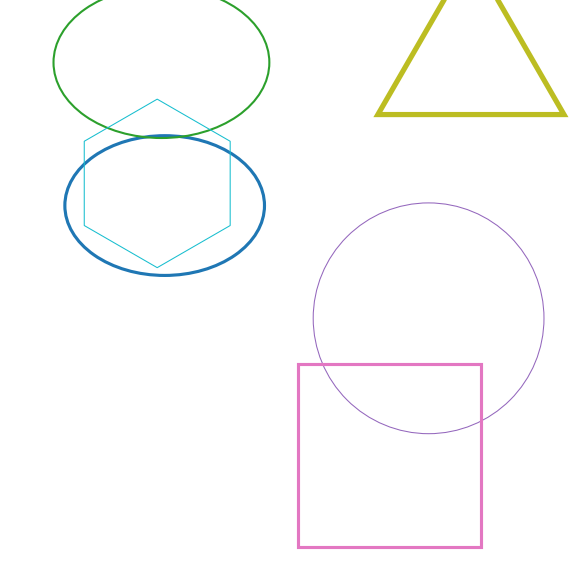[{"shape": "oval", "thickness": 1.5, "radius": 0.86, "center": [0.285, 0.643]}, {"shape": "oval", "thickness": 1, "radius": 0.93, "center": [0.28, 0.891]}, {"shape": "circle", "thickness": 0.5, "radius": 1.0, "center": [0.742, 0.448]}, {"shape": "square", "thickness": 1.5, "radius": 0.79, "center": [0.675, 0.21]}, {"shape": "triangle", "thickness": 2.5, "radius": 0.93, "center": [0.815, 0.894]}, {"shape": "hexagon", "thickness": 0.5, "radius": 0.73, "center": [0.272, 0.682]}]